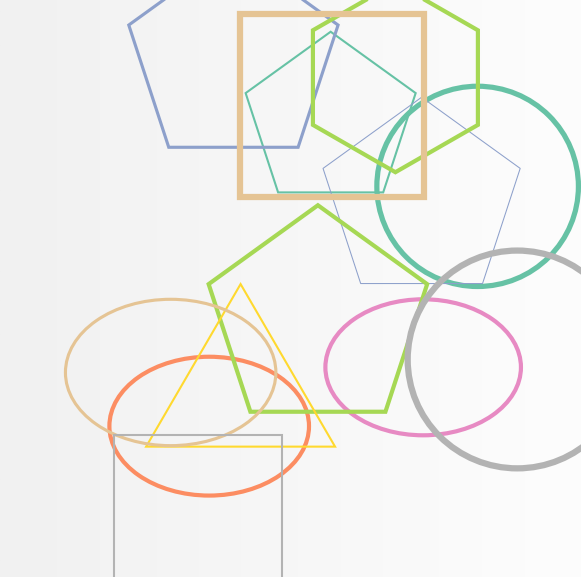[{"shape": "circle", "thickness": 2.5, "radius": 0.87, "center": [0.822, 0.676]}, {"shape": "pentagon", "thickness": 1, "radius": 0.77, "center": [0.569, 0.79]}, {"shape": "oval", "thickness": 2, "radius": 0.86, "center": [0.36, 0.261]}, {"shape": "pentagon", "thickness": 0.5, "radius": 0.89, "center": [0.725, 0.652]}, {"shape": "pentagon", "thickness": 1.5, "radius": 0.95, "center": [0.402, 0.897]}, {"shape": "oval", "thickness": 2, "radius": 0.84, "center": [0.728, 0.363]}, {"shape": "pentagon", "thickness": 2, "radius": 0.99, "center": [0.547, 0.446]}, {"shape": "hexagon", "thickness": 2, "radius": 0.82, "center": [0.68, 0.865]}, {"shape": "triangle", "thickness": 1, "radius": 0.94, "center": [0.414, 0.32]}, {"shape": "square", "thickness": 3, "radius": 0.79, "center": [0.571, 0.816]}, {"shape": "oval", "thickness": 1.5, "radius": 0.91, "center": [0.294, 0.354]}, {"shape": "square", "thickness": 1, "radius": 0.72, "center": [0.341, 0.102]}, {"shape": "circle", "thickness": 3, "radius": 0.94, "center": [0.89, 0.377]}]